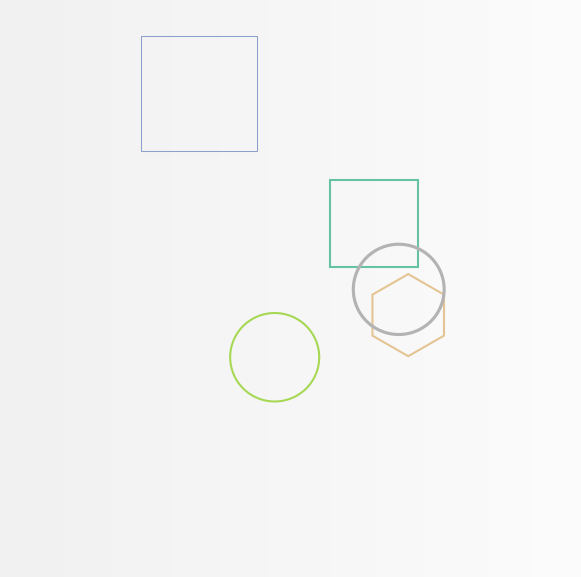[{"shape": "square", "thickness": 1, "radius": 0.38, "center": [0.643, 0.612]}, {"shape": "square", "thickness": 0.5, "radius": 0.5, "center": [0.342, 0.838]}, {"shape": "circle", "thickness": 1, "radius": 0.38, "center": [0.473, 0.381]}, {"shape": "hexagon", "thickness": 1, "radius": 0.36, "center": [0.702, 0.453]}, {"shape": "circle", "thickness": 1.5, "radius": 0.39, "center": [0.686, 0.498]}]